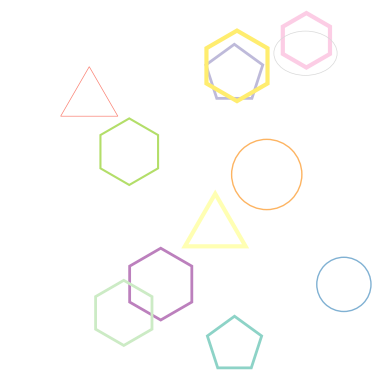[{"shape": "pentagon", "thickness": 2, "radius": 0.37, "center": [0.609, 0.104]}, {"shape": "triangle", "thickness": 3, "radius": 0.46, "center": [0.559, 0.406]}, {"shape": "pentagon", "thickness": 2, "radius": 0.39, "center": [0.609, 0.807]}, {"shape": "triangle", "thickness": 0.5, "radius": 0.43, "center": [0.232, 0.741]}, {"shape": "circle", "thickness": 1, "radius": 0.35, "center": [0.893, 0.261]}, {"shape": "circle", "thickness": 1, "radius": 0.46, "center": [0.693, 0.547]}, {"shape": "hexagon", "thickness": 1.5, "radius": 0.43, "center": [0.336, 0.606]}, {"shape": "hexagon", "thickness": 3, "radius": 0.35, "center": [0.796, 0.895]}, {"shape": "oval", "thickness": 0.5, "radius": 0.41, "center": [0.794, 0.862]}, {"shape": "hexagon", "thickness": 2, "radius": 0.47, "center": [0.417, 0.262]}, {"shape": "hexagon", "thickness": 2, "radius": 0.42, "center": [0.322, 0.187]}, {"shape": "hexagon", "thickness": 3, "radius": 0.46, "center": [0.616, 0.829]}]